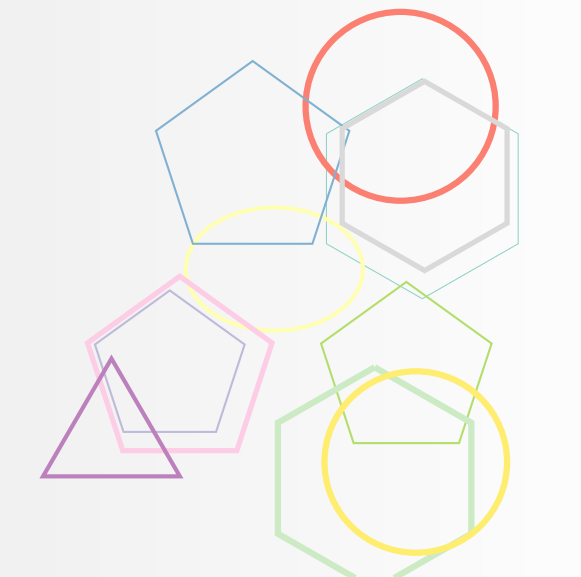[{"shape": "hexagon", "thickness": 0.5, "radius": 0.95, "center": [0.727, 0.672]}, {"shape": "oval", "thickness": 2, "radius": 0.76, "center": [0.472, 0.533]}, {"shape": "pentagon", "thickness": 1, "radius": 0.68, "center": [0.292, 0.361]}, {"shape": "circle", "thickness": 3, "radius": 0.82, "center": [0.689, 0.815]}, {"shape": "pentagon", "thickness": 1, "radius": 0.87, "center": [0.435, 0.719]}, {"shape": "pentagon", "thickness": 1, "radius": 0.77, "center": [0.699, 0.357]}, {"shape": "pentagon", "thickness": 2.5, "radius": 0.83, "center": [0.309, 0.354]}, {"shape": "hexagon", "thickness": 2.5, "radius": 0.82, "center": [0.731, 0.694]}, {"shape": "triangle", "thickness": 2, "radius": 0.68, "center": [0.192, 0.242]}, {"shape": "hexagon", "thickness": 3, "radius": 0.96, "center": [0.645, 0.171]}, {"shape": "circle", "thickness": 3, "radius": 0.79, "center": [0.715, 0.199]}]